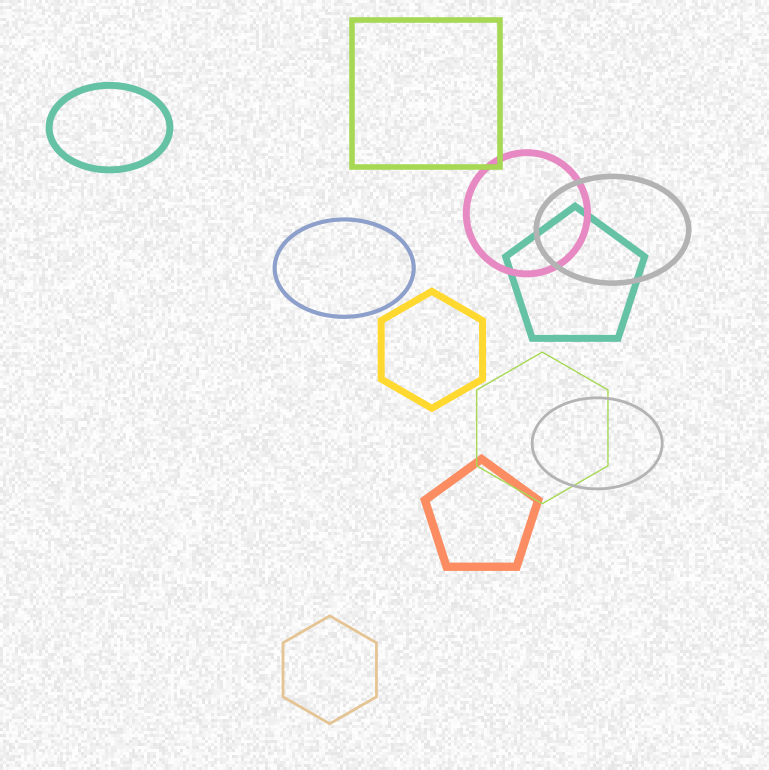[{"shape": "oval", "thickness": 2.5, "radius": 0.39, "center": [0.142, 0.834]}, {"shape": "pentagon", "thickness": 2.5, "radius": 0.47, "center": [0.747, 0.637]}, {"shape": "pentagon", "thickness": 3, "radius": 0.39, "center": [0.625, 0.327]}, {"shape": "oval", "thickness": 1.5, "radius": 0.45, "center": [0.447, 0.652]}, {"shape": "circle", "thickness": 2.5, "radius": 0.39, "center": [0.684, 0.723]}, {"shape": "square", "thickness": 2, "radius": 0.48, "center": [0.553, 0.878]}, {"shape": "hexagon", "thickness": 0.5, "radius": 0.49, "center": [0.704, 0.444]}, {"shape": "hexagon", "thickness": 2.5, "radius": 0.38, "center": [0.561, 0.546]}, {"shape": "hexagon", "thickness": 1, "radius": 0.35, "center": [0.428, 0.13]}, {"shape": "oval", "thickness": 2, "radius": 0.5, "center": [0.795, 0.702]}, {"shape": "oval", "thickness": 1, "radius": 0.42, "center": [0.776, 0.424]}]